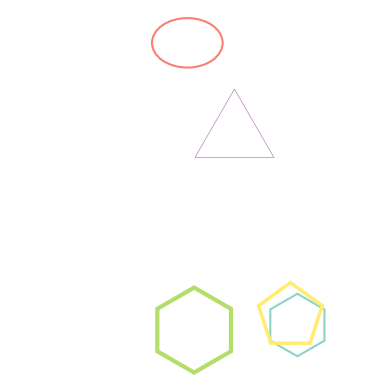[{"shape": "hexagon", "thickness": 1.5, "radius": 0.41, "center": [0.772, 0.156]}, {"shape": "oval", "thickness": 1.5, "radius": 0.46, "center": [0.487, 0.889]}, {"shape": "hexagon", "thickness": 3, "radius": 0.55, "center": [0.504, 0.143]}, {"shape": "triangle", "thickness": 0.5, "radius": 0.59, "center": [0.609, 0.65]}, {"shape": "pentagon", "thickness": 2.5, "radius": 0.43, "center": [0.754, 0.179]}]